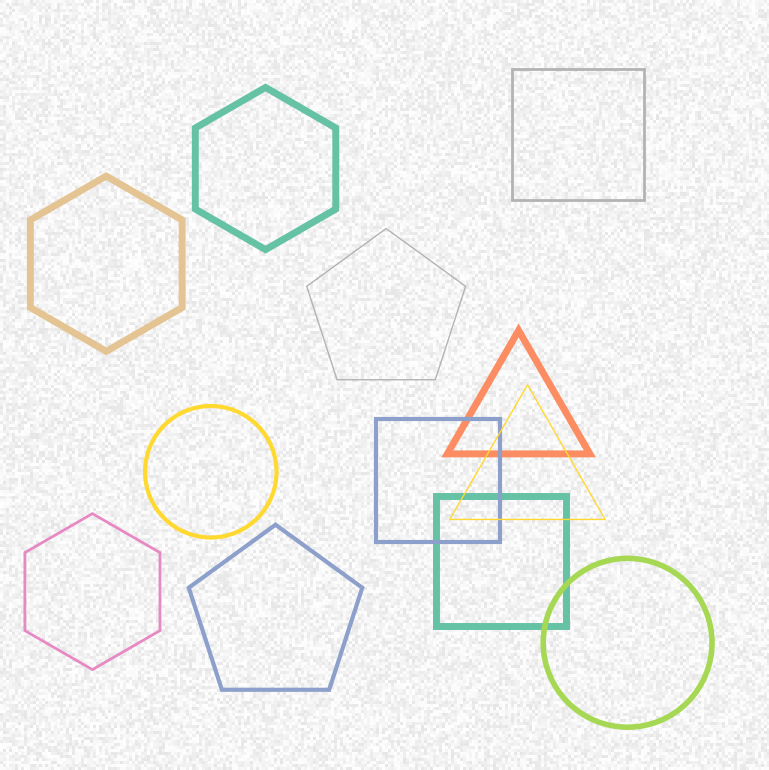[{"shape": "hexagon", "thickness": 2.5, "radius": 0.53, "center": [0.345, 0.781]}, {"shape": "square", "thickness": 2.5, "radius": 0.42, "center": [0.651, 0.271]}, {"shape": "triangle", "thickness": 2.5, "radius": 0.53, "center": [0.674, 0.464]}, {"shape": "pentagon", "thickness": 1.5, "radius": 0.59, "center": [0.358, 0.2]}, {"shape": "square", "thickness": 1.5, "radius": 0.4, "center": [0.569, 0.376]}, {"shape": "hexagon", "thickness": 1, "radius": 0.51, "center": [0.12, 0.232]}, {"shape": "circle", "thickness": 2, "radius": 0.55, "center": [0.815, 0.165]}, {"shape": "triangle", "thickness": 0.5, "radius": 0.58, "center": [0.685, 0.384]}, {"shape": "circle", "thickness": 1.5, "radius": 0.43, "center": [0.274, 0.387]}, {"shape": "hexagon", "thickness": 2.5, "radius": 0.57, "center": [0.138, 0.658]}, {"shape": "pentagon", "thickness": 0.5, "radius": 0.54, "center": [0.502, 0.595]}, {"shape": "square", "thickness": 1, "radius": 0.43, "center": [0.75, 0.825]}]